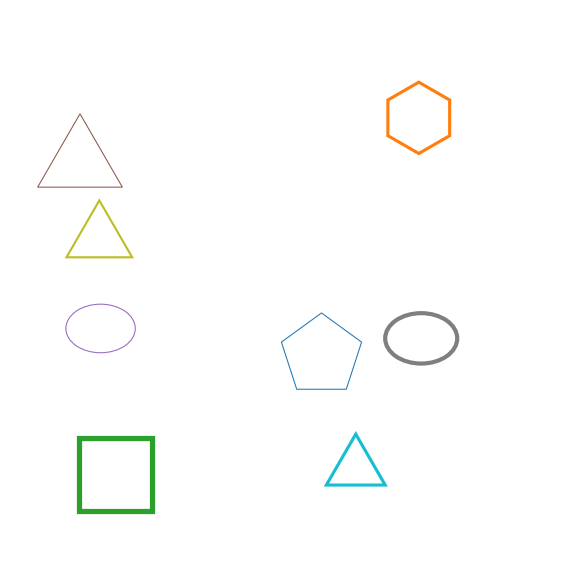[{"shape": "pentagon", "thickness": 0.5, "radius": 0.36, "center": [0.557, 0.384]}, {"shape": "hexagon", "thickness": 1.5, "radius": 0.31, "center": [0.725, 0.795]}, {"shape": "square", "thickness": 2.5, "radius": 0.32, "center": [0.2, 0.178]}, {"shape": "oval", "thickness": 0.5, "radius": 0.3, "center": [0.174, 0.43]}, {"shape": "triangle", "thickness": 0.5, "radius": 0.42, "center": [0.139, 0.717]}, {"shape": "oval", "thickness": 2, "radius": 0.31, "center": [0.729, 0.413]}, {"shape": "triangle", "thickness": 1, "radius": 0.33, "center": [0.172, 0.586]}, {"shape": "triangle", "thickness": 1.5, "radius": 0.29, "center": [0.616, 0.189]}]